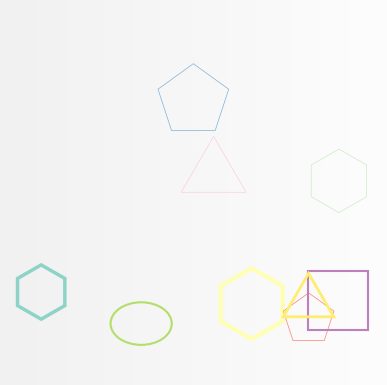[{"shape": "hexagon", "thickness": 2.5, "radius": 0.35, "center": [0.106, 0.241]}, {"shape": "hexagon", "thickness": 3, "radius": 0.46, "center": [0.649, 0.211]}, {"shape": "pentagon", "thickness": 0.5, "radius": 0.34, "center": [0.796, 0.171]}, {"shape": "pentagon", "thickness": 0.5, "radius": 0.48, "center": [0.499, 0.739]}, {"shape": "oval", "thickness": 1.5, "radius": 0.39, "center": [0.364, 0.16]}, {"shape": "triangle", "thickness": 0.5, "radius": 0.48, "center": [0.551, 0.549]}, {"shape": "square", "thickness": 1.5, "radius": 0.38, "center": [0.872, 0.22]}, {"shape": "hexagon", "thickness": 0.5, "radius": 0.41, "center": [0.875, 0.53]}, {"shape": "triangle", "thickness": 2, "radius": 0.38, "center": [0.796, 0.215]}]